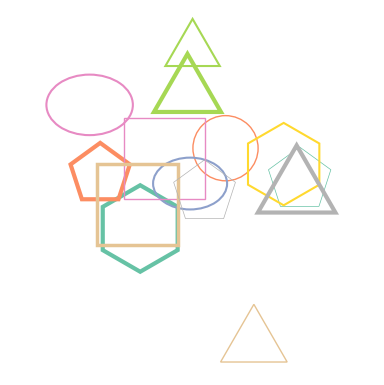[{"shape": "hexagon", "thickness": 3, "radius": 0.56, "center": [0.364, 0.407]}, {"shape": "pentagon", "thickness": 0.5, "radius": 0.43, "center": [0.778, 0.533]}, {"shape": "pentagon", "thickness": 3, "radius": 0.4, "center": [0.26, 0.548]}, {"shape": "circle", "thickness": 1, "radius": 0.42, "center": [0.586, 0.615]}, {"shape": "oval", "thickness": 1.5, "radius": 0.48, "center": [0.494, 0.523]}, {"shape": "square", "thickness": 1, "radius": 0.53, "center": [0.426, 0.589]}, {"shape": "oval", "thickness": 1.5, "radius": 0.56, "center": [0.233, 0.728]}, {"shape": "triangle", "thickness": 1.5, "radius": 0.41, "center": [0.5, 0.869]}, {"shape": "triangle", "thickness": 3, "radius": 0.5, "center": [0.487, 0.759]}, {"shape": "hexagon", "thickness": 1.5, "radius": 0.53, "center": [0.737, 0.574]}, {"shape": "square", "thickness": 2.5, "radius": 0.52, "center": [0.358, 0.47]}, {"shape": "triangle", "thickness": 1, "radius": 0.5, "center": [0.659, 0.11]}, {"shape": "triangle", "thickness": 3, "radius": 0.58, "center": [0.771, 0.506]}, {"shape": "pentagon", "thickness": 0.5, "radius": 0.42, "center": [0.531, 0.5]}]